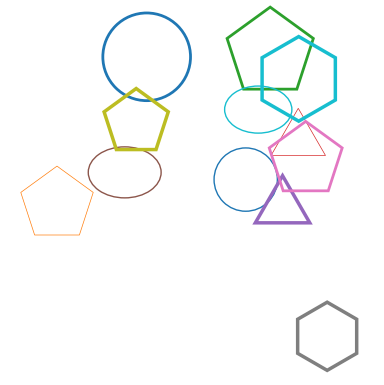[{"shape": "circle", "thickness": 1, "radius": 0.41, "center": [0.638, 0.534]}, {"shape": "circle", "thickness": 2, "radius": 0.57, "center": [0.381, 0.852]}, {"shape": "pentagon", "thickness": 0.5, "radius": 0.49, "center": [0.148, 0.47]}, {"shape": "pentagon", "thickness": 2, "radius": 0.59, "center": [0.702, 0.864]}, {"shape": "triangle", "thickness": 0.5, "radius": 0.41, "center": [0.775, 0.637]}, {"shape": "triangle", "thickness": 2.5, "radius": 0.41, "center": [0.734, 0.462]}, {"shape": "oval", "thickness": 1, "radius": 0.47, "center": [0.324, 0.552]}, {"shape": "pentagon", "thickness": 2, "radius": 0.5, "center": [0.794, 0.585]}, {"shape": "hexagon", "thickness": 2.5, "radius": 0.44, "center": [0.85, 0.126]}, {"shape": "pentagon", "thickness": 2.5, "radius": 0.44, "center": [0.354, 0.682]}, {"shape": "hexagon", "thickness": 2.5, "radius": 0.55, "center": [0.776, 0.795]}, {"shape": "oval", "thickness": 1, "radius": 0.44, "center": [0.671, 0.715]}]